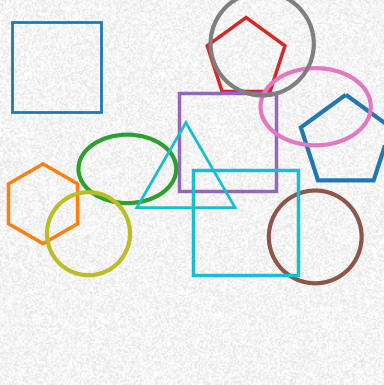[{"shape": "square", "thickness": 2, "radius": 0.58, "center": [0.146, 0.826]}, {"shape": "pentagon", "thickness": 3, "radius": 0.61, "center": [0.898, 0.631]}, {"shape": "hexagon", "thickness": 2.5, "radius": 0.52, "center": [0.112, 0.471]}, {"shape": "oval", "thickness": 3, "radius": 0.64, "center": [0.331, 0.561]}, {"shape": "pentagon", "thickness": 2.5, "radius": 0.53, "center": [0.639, 0.848]}, {"shape": "square", "thickness": 2.5, "radius": 0.63, "center": [0.591, 0.631]}, {"shape": "circle", "thickness": 3, "radius": 0.6, "center": [0.819, 0.385]}, {"shape": "oval", "thickness": 3, "radius": 0.72, "center": [0.82, 0.723]}, {"shape": "circle", "thickness": 3, "radius": 0.67, "center": [0.681, 0.886]}, {"shape": "circle", "thickness": 3, "radius": 0.54, "center": [0.23, 0.393]}, {"shape": "square", "thickness": 2.5, "radius": 0.68, "center": [0.637, 0.422]}, {"shape": "triangle", "thickness": 2, "radius": 0.74, "center": [0.483, 0.534]}]